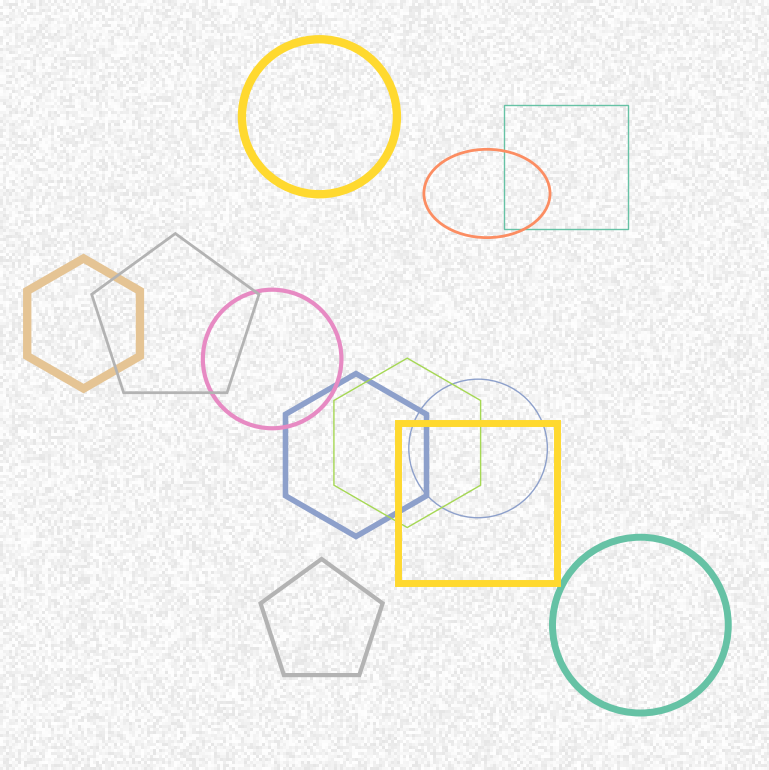[{"shape": "circle", "thickness": 2.5, "radius": 0.57, "center": [0.832, 0.188]}, {"shape": "square", "thickness": 0.5, "radius": 0.4, "center": [0.735, 0.784]}, {"shape": "oval", "thickness": 1, "radius": 0.41, "center": [0.632, 0.749]}, {"shape": "circle", "thickness": 0.5, "radius": 0.45, "center": [0.621, 0.418]}, {"shape": "hexagon", "thickness": 2, "radius": 0.53, "center": [0.462, 0.409]}, {"shape": "circle", "thickness": 1.5, "radius": 0.45, "center": [0.353, 0.534]}, {"shape": "hexagon", "thickness": 0.5, "radius": 0.55, "center": [0.529, 0.425]}, {"shape": "square", "thickness": 2.5, "radius": 0.52, "center": [0.62, 0.347]}, {"shape": "circle", "thickness": 3, "radius": 0.5, "center": [0.415, 0.848]}, {"shape": "hexagon", "thickness": 3, "radius": 0.42, "center": [0.109, 0.58]}, {"shape": "pentagon", "thickness": 1.5, "radius": 0.42, "center": [0.418, 0.191]}, {"shape": "pentagon", "thickness": 1, "radius": 0.57, "center": [0.228, 0.582]}]